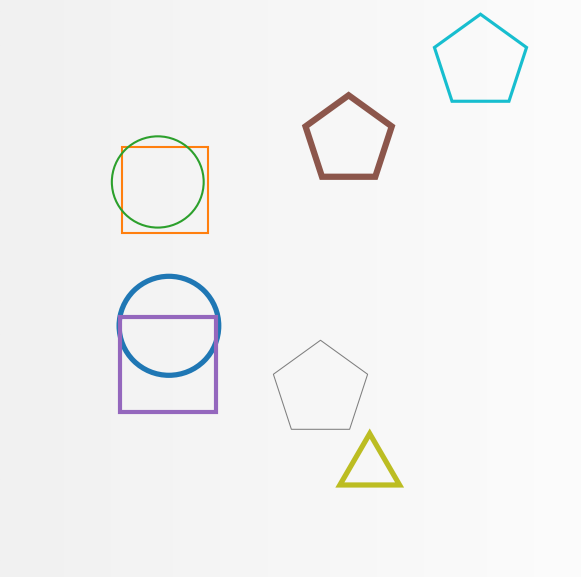[{"shape": "circle", "thickness": 2.5, "radius": 0.43, "center": [0.291, 0.435]}, {"shape": "square", "thickness": 1, "radius": 0.37, "center": [0.284, 0.671]}, {"shape": "circle", "thickness": 1, "radius": 0.39, "center": [0.271, 0.684]}, {"shape": "square", "thickness": 2, "radius": 0.41, "center": [0.289, 0.368]}, {"shape": "pentagon", "thickness": 3, "radius": 0.39, "center": [0.6, 0.756]}, {"shape": "pentagon", "thickness": 0.5, "radius": 0.43, "center": [0.551, 0.325]}, {"shape": "triangle", "thickness": 2.5, "radius": 0.3, "center": [0.636, 0.189]}, {"shape": "pentagon", "thickness": 1.5, "radius": 0.42, "center": [0.827, 0.891]}]